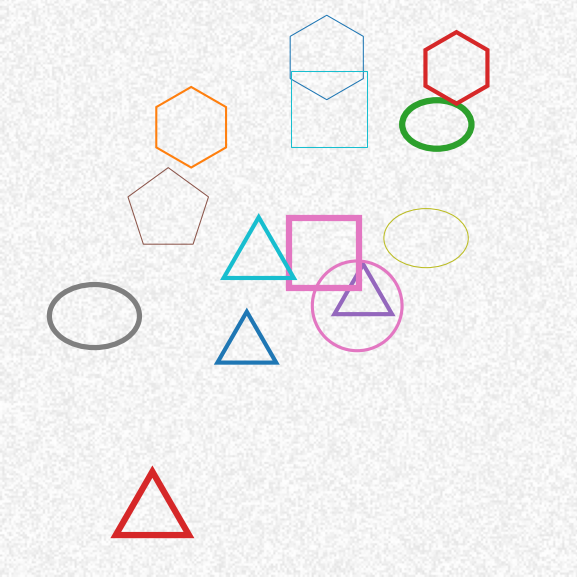[{"shape": "hexagon", "thickness": 0.5, "radius": 0.37, "center": [0.566, 0.9]}, {"shape": "triangle", "thickness": 2, "radius": 0.29, "center": [0.427, 0.401]}, {"shape": "hexagon", "thickness": 1, "radius": 0.35, "center": [0.331, 0.779]}, {"shape": "oval", "thickness": 3, "radius": 0.3, "center": [0.756, 0.784]}, {"shape": "hexagon", "thickness": 2, "radius": 0.31, "center": [0.79, 0.882]}, {"shape": "triangle", "thickness": 3, "radius": 0.37, "center": [0.264, 0.109]}, {"shape": "triangle", "thickness": 2, "radius": 0.29, "center": [0.629, 0.484]}, {"shape": "pentagon", "thickness": 0.5, "radius": 0.37, "center": [0.291, 0.636]}, {"shape": "square", "thickness": 3, "radius": 0.3, "center": [0.561, 0.562]}, {"shape": "circle", "thickness": 1.5, "radius": 0.39, "center": [0.619, 0.47]}, {"shape": "oval", "thickness": 2.5, "radius": 0.39, "center": [0.164, 0.452]}, {"shape": "oval", "thickness": 0.5, "radius": 0.37, "center": [0.738, 0.587]}, {"shape": "triangle", "thickness": 2, "radius": 0.35, "center": [0.448, 0.553]}, {"shape": "square", "thickness": 0.5, "radius": 0.33, "center": [0.569, 0.811]}]